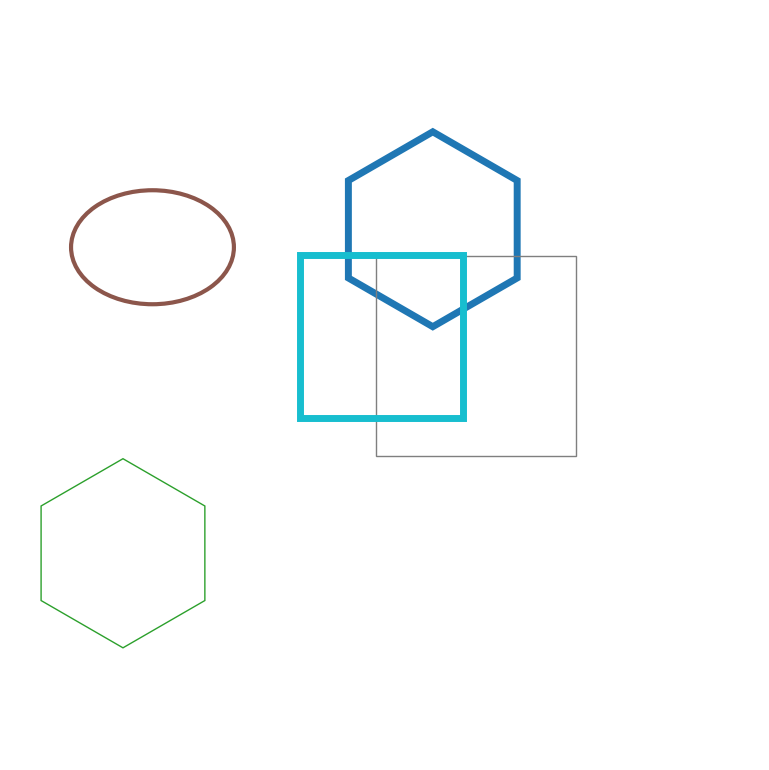[{"shape": "hexagon", "thickness": 2.5, "radius": 0.63, "center": [0.562, 0.702]}, {"shape": "hexagon", "thickness": 0.5, "radius": 0.61, "center": [0.16, 0.281]}, {"shape": "oval", "thickness": 1.5, "radius": 0.53, "center": [0.198, 0.679]}, {"shape": "square", "thickness": 0.5, "radius": 0.65, "center": [0.618, 0.537]}, {"shape": "square", "thickness": 2.5, "radius": 0.53, "center": [0.495, 0.563]}]